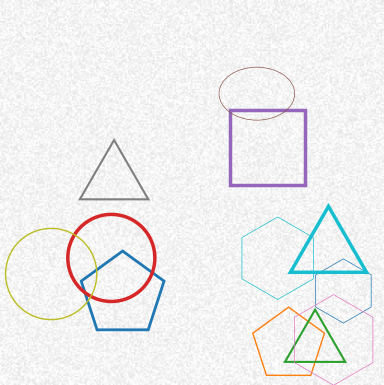[{"shape": "hexagon", "thickness": 0.5, "radius": 0.42, "center": [0.892, 0.244]}, {"shape": "pentagon", "thickness": 2, "radius": 0.57, "center": [0.319, 0.235]}, {"shape": "pentagon", "thickness": 1, "radius": 0.49, "center": [0.75, 0.104]}, {"shape": "triangle", "thickness": 1.5, "radius": 0.45, "center": [0.819, 0.105]}, {"shape": "circle", "thickness": 2.5, "radius": 0.57, "center": [0.289, 0.33]}, {"shape": "square", "thickness": 2.5, "radius": 0.49, "center": [0.695, 0.616]}, {"shape": "oval", "thickness": 0.5, "radius": 0.49, "center": [0.667, 0.757]}, {"shape": "hexagon", "thickness": 0.5, "radius": 0.59, "center": [0.867, 0.117]}, {"shape": "triangle", "thickness": 1.5, "radius": 0.51, "center": [0.296, 0.534]}, {"shape": "circle", "thickness": 1, "radius": 0.59, "center": [0.133, 0.288]}, {"shape": "triangle", "thickness": 2.5, "radius": 0.57, "center": [0.853, 0.35]}, {"shape": "hexagon", "thickness": 0.5, "radius": 0.54, "center": [0.721, 0.329]}]